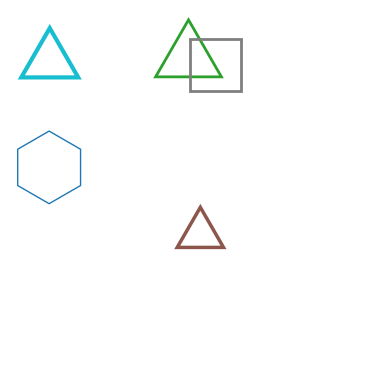[{"shape": "hexagon", "thickness": 1, "radius": 0.47, "center": [0.128, 0.565]}, {"shape": "triangle", "thickness": 2, "radius": 0.49, "center": [0.49, 0.85]}, {"shape": "triangle", "thickness": 2.5, "radius": 0.35, "center": [0.52, 0.392]}, {"shape": "square", "thickness": 2, "radius": 0.33, "center": [0.56, 0.832]}, {"shape": "triangle", "thickness": 3, "radius": 0.43, "center": [0.129, 0.842]}]